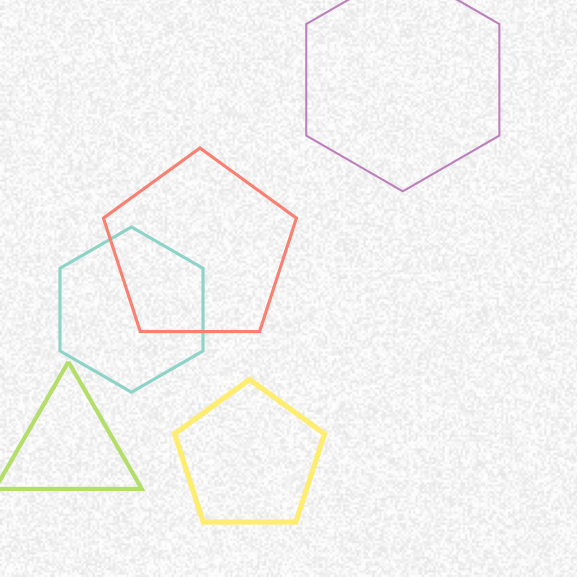[{"shape": "hexagon", "thickness": 1.5, "radius": 0.72, "center": [0.228, 0.463]}, {"shape": "pentagon", "thickness": 1.5, "radius": 0.88, "center": [0.346, 0.567]}, {"shape": "triangle", "thickness": 2, "radius": 0.73, "center": [0.118, 0.226]}, {"shape": "hexagon", "thickness": 1, "radius": 0.97, "center": [0.697, 0.861]}, {"shape": "pentagon", "thickness": 2.5, "radius": 0.68, "center": [0.432, 0.206]}]